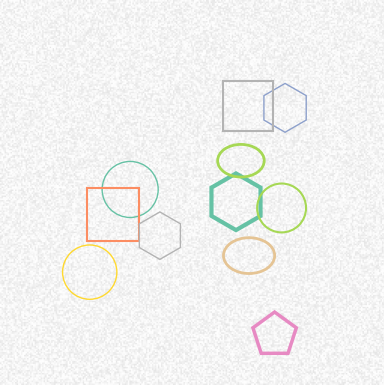[{"shape": "hexagon", "thickness": 3, "radius": 0.37, "center": [0.613, 0.476]}, {"shape": "circle", "thickness": 1, "radius": 0.36, "center": [0.338, 0.508]}, {"shape": "square", "thickness": 1.5, "radius": 0.34, "center": [0.293, 0.442]}, {"shape": "hexagon", "thickness": 1, "radius": 0.32, "center": [0.74, 0.72]}, {"shape": "pentagon", "thickness": 2.5, "radius": 0.3, "center": [0.713, 0.13]}, {"shape": "circle", "thickness": 1.5, "radius": 0.32, "center": [0.731, 0.46]}, {"shape": "oval", "thickness": 2, "radius": 0.3, "center": [0.626, 0.583]}, {"shape": "circle", "thickness": 1, "radius": 0.35, "center": [0.233, 0.293]}, {"shape": "oval", "thickness": 2, "radius": 0.33, "center": [0.647, 0.336]}, {"shape": "square", "thickness": 1.5, "radius": 0.32, "center": [0.644, 0.725]}, {"shape": "hexagon", "thickness": 1, "radius": 0.31, "center": [0.415, 0.388]}]